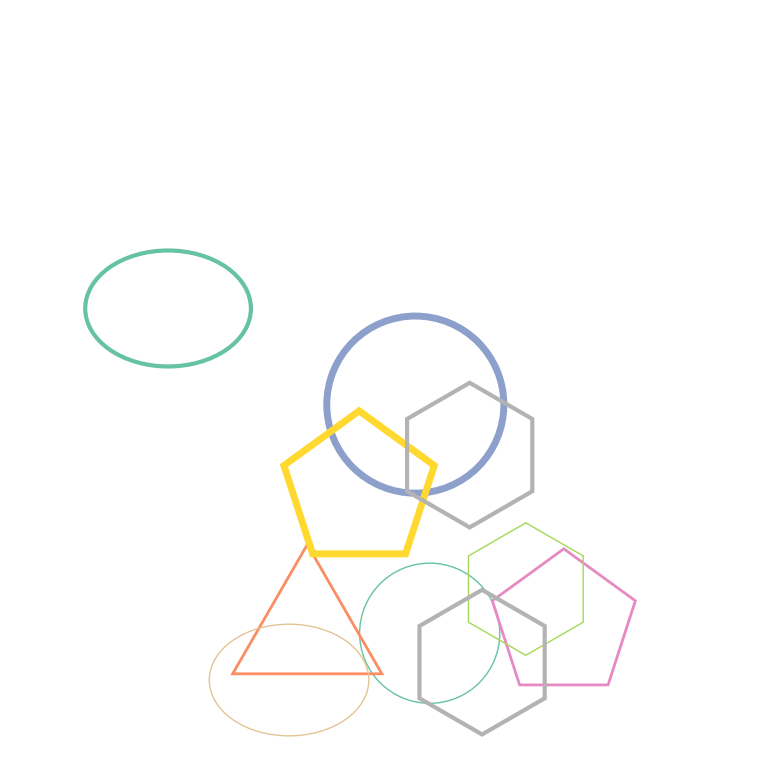[{"shape": "oval", "thickness": 1.5, "radius": 0.54, "center": [0.218, 0.599]}, {"shape": "circle", "thickness": 0.5, "radius": 0.46, "center": [0.558, 0.178]}, {"shape": "triangle", "thickness": 1, "radius": 0.56, "center": [0.399, 0.181]}, {"shape": "circle", "thickness": 2.5, "radius": 0.57, "center": [0.539, 0.475]}, {"shape": "pentagon", "thickness": 1, "radius": 0.49, "center": [0.732, 0.19]}, {"shape": "hexagon", "thickness": 0.5, "radius": 0.43, "center": [0.683, 0.235]}, {"shape": "pentagon", "thickness": 2.5, "radius": 0.51, "center": [0.466, 0.364]}, {"shape": "oval", "thickness": 0.5, "radius": 0.52, "center": [0.375, 0.117]}, {"shape": "hexagon", "thickness": 1.5, "radius": 0.47, "center": [0.61, 0.409]}, {"shape": "hexagon", "thickness": 1.5, "radius": 0.47, "center": [0.626, 0.14]}]